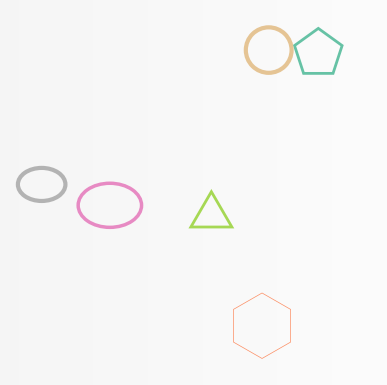[{"shape": "pentagon", "thickness": 2, "radius": 0.32, "center": [0.821, 0.862]}, {"shape": "hexagon", "thickness": 0.5, "radius": 0.43, "center": [0.676, 0.154]}, {"shape": "oval", "thickness": 2.5, "radius": 0.41, "center": [0.284, 0.467]}, {"shape": "triangle", "thickness": 2, "radius": 0.31, "center": [0.545, 0.441]}, {"shape": "circle", "thickness": 3, "radius": 0.3, "center": [0.693, 0.87]}, {"shape": "oval", "thickness": 3, "radius": 0.31, "center": [0.108, 0.521]}]